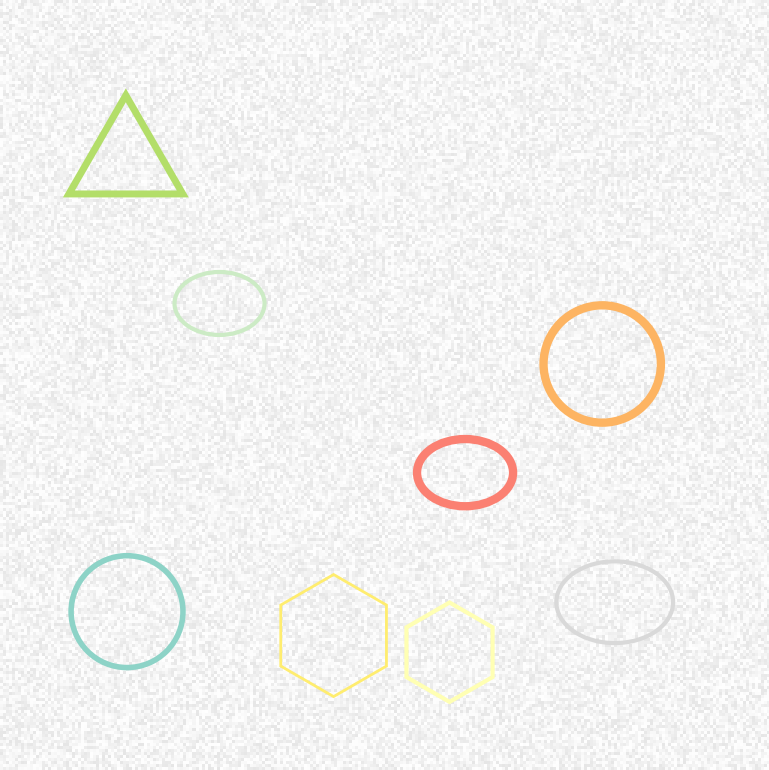[{"shape": "circle", "thickness": 2, "radius": 0.36, "center": [0.165, 0.206]}, {"shape": "hexagon", "thickness": 1.5, "radius": 0.32, "center": [0.584, 0.153]}, {"shape": "oval", "thickness": 3, "radius": 0.31, "center": [0.604, 0.386]}, {"shape": "circle", "thickness": 3, "radius": 0.38, "center": [0.782, 0.527]}, {"shape": "triangle", "thickness": 2.5, "radius": 0.43, "center": [0.163, 0.791]}, {"shape": "oval", "thickness": 1.5, "radius": 0.38, "center": [0.798, 0.218]}, {"shape": "oval", "thickness": 1.5, "radius": 0.29, "center": [0.285, 0.606]}, {"shape": "hexagon", "thickness": 1, "radius": 0.4, "center": [0.433, 0.175]}]